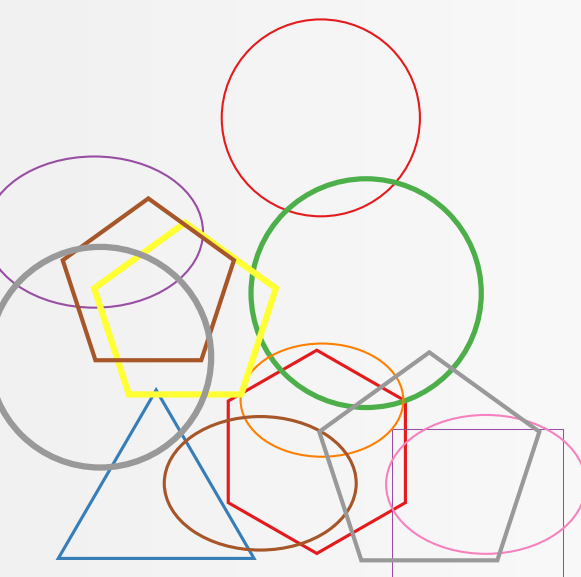[{"shape": "hexagon", "thickness": 1.5, "radius": 0.88, "center": [0.545, 0.217]}, {"shape": "circle", "thickness": 1, "radius": 0.85, "center": [0.552, 0.795]}, {"shape": "triangle", "thickness": 1.5, "radius": 0.97, "center": [0.269, 0.129]}, {"shape": "circle", "thickness": 2.5, "radius": 0.99, "center": [0.63, 0.492]}, {"shape": "oval", "thickness": 1, "radius": 0.93, "center": [0.162, 0.597]}, {"shape": "square", "thickness": 0.5, "radius": 0.74, "center": [0.822, 0.109]}, {"shape": "oval", "thickness": 1, "radius": 0.7, "center": [0.554, 0.306]}, {"shape": "pentagon", "thickness": 3, "radius": 0.82, "center": [0.318, 0.449]}, {"shape": "pentagon", "thickness": 2, "radius": 0.77, "center": [0.255, 0.501]}, {"shape": "oval", "thickness": 1.5, "radius": 0.83, "center": [0.448, 0.162]}, {"shape": "oval", "thickness": 1, "radius": 0.86, "center": [0.836, 0.16]}, {"shape": "pentagon", "thickness": 2, "radius": 1.0, "center": [0.739, 0.19]}, {"shape": "circle", "thickness": 3, "radius": 0.96, "center": [0.172, 0.381]}]